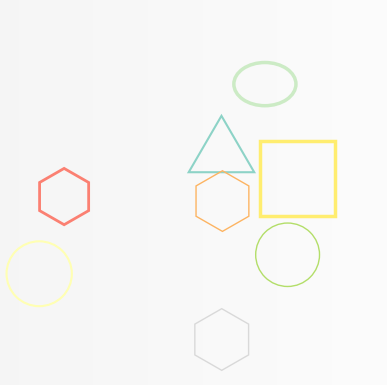[{"shape": "triangle", "thickness": 1.5, "radius": 0.49, "center": [0.572, 0.601]}, {"shape": "circle", "thickness": 1.5, "radius": 0.42, "center": [0.101, 0.289]}, {"shape": "hexagon", "thickness": 2, "radius": 0.37, "center": [0.165, 0.489]}, {"shape": "hexagon", "thickness": 1, "radius": 0.39, "center": [0.574, 0.478]}, {"shape": "circle", "thickness": 1, "radius": 0.41, "center": [0.742, 0.338]}, {"shape": "hexagon", "thickness": 1, "radius": 0.4, "center": [0.572, 0.118]}, {"shape": "oval", "thickness": 2.5, "radius": 0.4, "center": [0.684, 0.782]}, {"shape": "square", "thickness": 2.5, "radius": 0.49, "center": [0.768, 0.536]}]